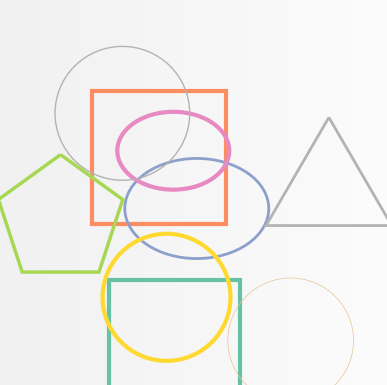[{"shape": "square", "thickness": 3, "radius": 0.84, "center": [0.45, 0.103]}, {"shape": "square", "thickness": 3, "radius": 0.87, "center": [0.41, 0.592]}, {"shape": "oval", "thickness": 2, "radius": 0.93, "center": [0.508, 0.458]}, {"shape": "oval", "thickness": 3, "radius": 0.72, "center": [0.447, 0.608]}, {"shape": "pentagon", "thickness": 2.5, "radius": 0.84, "center": [0.156, 0.43]}, {"shape": "circle", "thickness": 3, "radius": 0.83, "center": [0.43, 0.228]}, {"shape": "circle", "thickness": 0.5, "radius": 0.81, "center": [0.75, 0.116]}, {"shape": "triangle", "thickness": 2, "radius": 0.94, "center": [0.849, 0.508]}, {"shape": "circle", "thickness": 1, "radius": 0.87, "center": [0.316, 0.706]}]